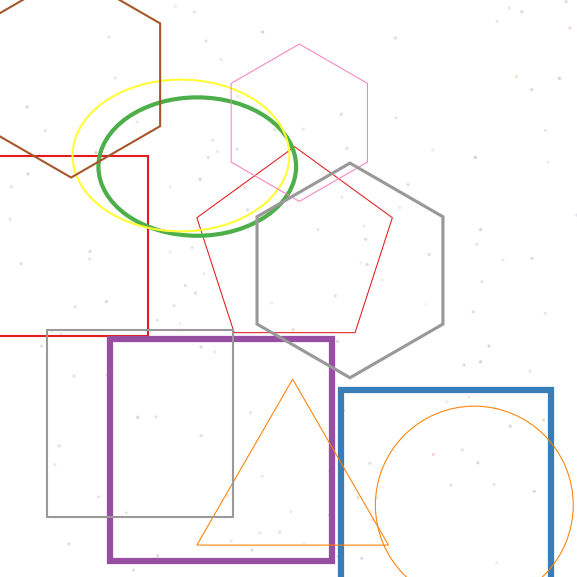[{"shape": "square", "thickness": 1, "radius": 0.78, "center": [0.101, 0.573]}, {"shape": "pentagon", "thickness": 0.5, "radius": 0.89, "center": [0.51, 0.567]}, {"shape": "square", "thickness": 3, "radius": 0.91, "center": [0.772, 0.141]}, {"shape": "oval", "thickness": 2, "radius": 0.86, "center": [0.342, 0.711]}, {"shape": "square", "thickness": 3, "radius": 0.96, "center": [0.383, 0.22]}, {"shape": "circle", "thickness": 0.5, "radius": 0.86, "center": [0.821, 0.125]}, {"shape": "triangle", "thickness": 0.5, "radius": 0.96, "center": [0.507, 0.151]}, {"shape": "oval", "thickness": 1, "radius": 0.94, "center": [0.313, 0.73]}, {"shape": "hexagon", "thickness": 1, "radius": 0.89, "center": [0.123, 0.87]}, {"shape": "hexagon", "thickness": 0.5, "radius": 0.68, "center": [0.518, 0.787]}, {"shape": "square", "thickness": 1, "radius": 0.81, "center": [0.242, 0.266]}, {"shape": "hexagon", "thickness": 1.5, "radius": 0.93, "center": [0.606, 0.531]}]